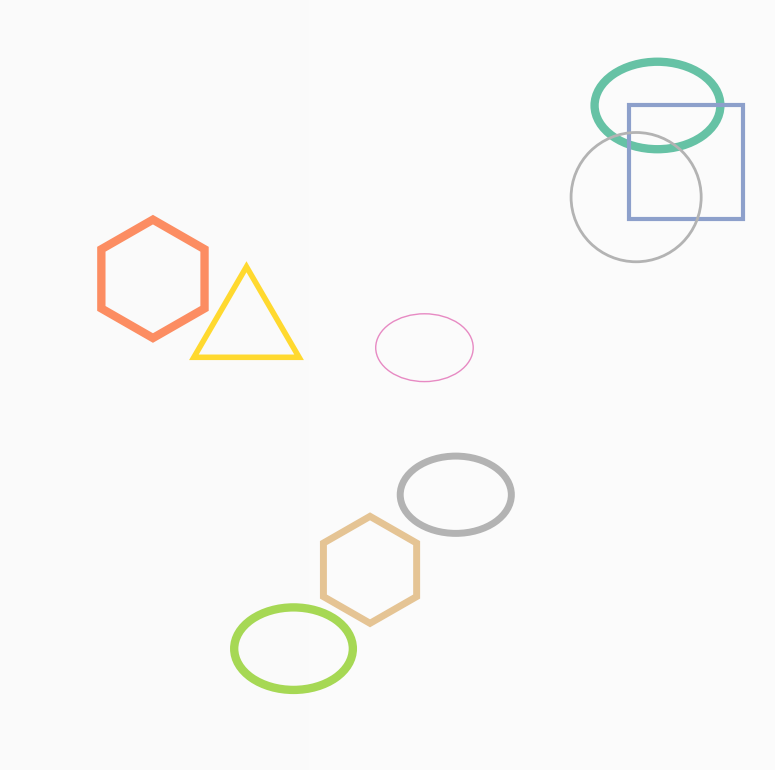[{"shape": "oval", "thickness": 3, "radius": 0.41, "center": [0.848, 0.863]}, {"shape": "hexagon", "thickness": 3, "radius": 0.38, "center": [0.197, 0.638]}, {"shape": "square", "thickness": 1.5, "radius": 0.37, "center": [0.885, 0.79]}, {"shape": "oval", "thickness": 0.5, "radius": 0.31, "center": [0.548, 0.548]}, {"shape": "oval", "thickness": 3, "radius": 0.38, "center": [0.379, 0.158]}, {"shape": "triangle", "thickness": 2, "radius": 0.39, "center": [0.318, 0.575]}, {"shape": "hexagon", "thickness": 2.5, "radius": 0.35, "center": [0.477, 0.26]}, {"shape": "circle", "thickness": 1, "radius": 0.42, "center": [0.821, 0.744]}, {"shape": "oval", "thickness": 2.5, "radius": 0.36, "center": [0.588, 0.357]}]